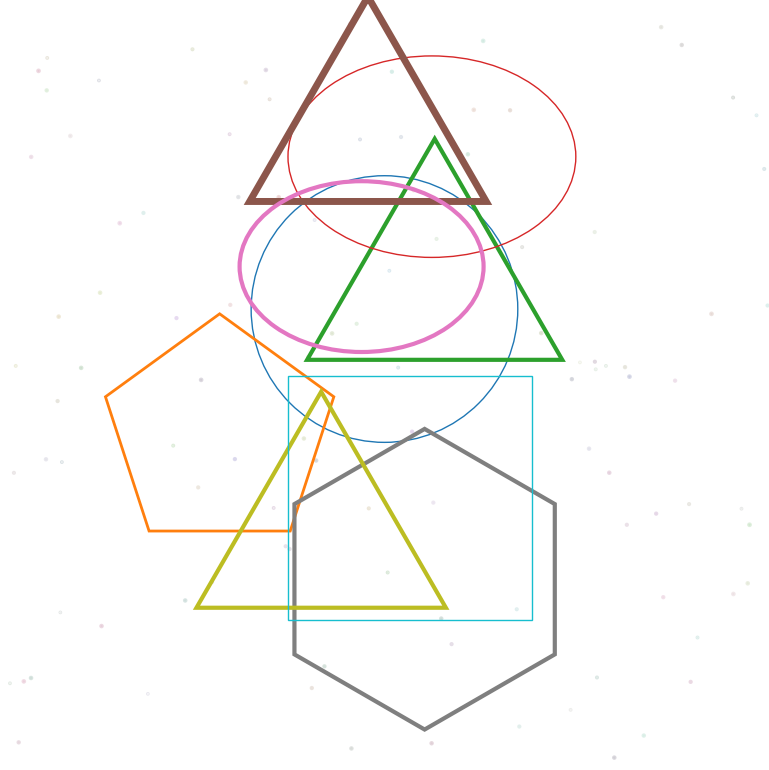[{"shape": "circle", "thickness": 0.5, "radius": 0.87, "center": [0.499, 0.599]}, {"shape": "pentagon", "thickness": 1, "radius": 0.78, "center": [0.285, 0.437]}, {"shape": "triangle", "thickness": 1.5, "radius": 0.96, "center": [0.565, 0.628]}, {"shape": "oval", "thickness": 0.5, "radius": 0.93, "center": [0.561, 0.797]}, {"shape": "triangle", "thickness": 2.5, "radius": 0.89, "center": [0.478, 0.827]}, {"shape": "oval", "thickness": 1.5, "radius": 0.79, "center": [0.47, 0.654]}, {"shape": "hexagon", "thickness": 1.5, "radius": 0.98, "center": [0.551, 0.248]}, {"shape": "triangle", "thickness": 1.5, "radius": 0.94, "center": [0.417, 0.304]}, {"shape": "square", "thickness": 0.5, "radius": 0.79, "center": [0.532, 0.354]}]